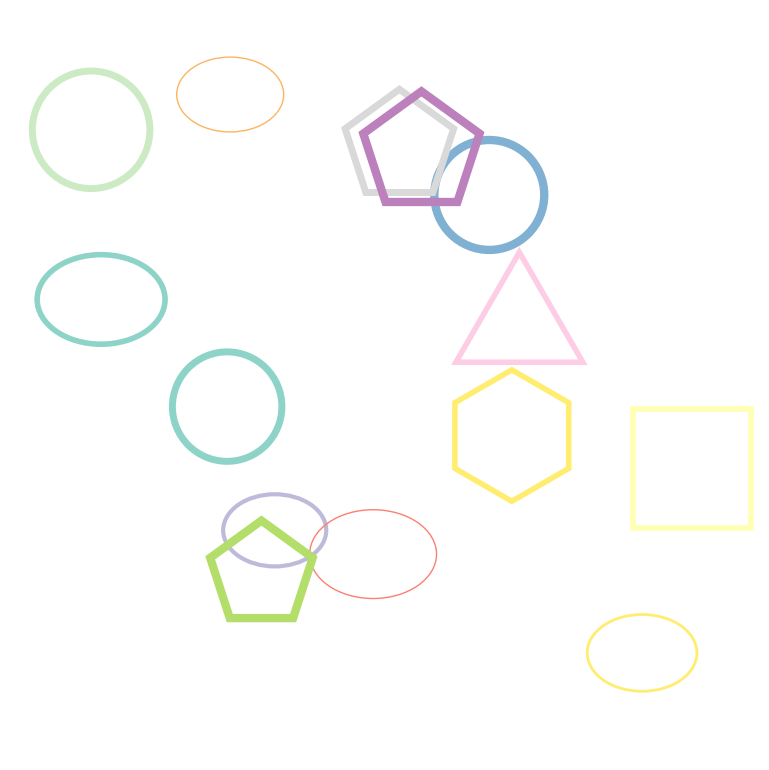[{"shape": "circle", "thickness": 2.5, "radius": 0.36, "center": [0.295, 0.472]}, {"shape": "oval", "thickness": 2, "radius": 0.42, "center": [0.131, 0.611]}, {"shape": "square", "thickness": 2, "radius": 0.39, "center": [0.899, 0.392]}, {"shape": "oval", "thickness": 1.5, "radius": 0.33, "center": [0.357, 0.311]}, {"shape": "oval", "thickness": 0.5, "radius": 0.41, "center": [0.485, 0.28]}, {"shape": "circle", "thickness": 3, "radius": 0.36, "center": [0.635, 0.747]}, {"shape": "oval", "thickness": 0.5, "radius": 0.35, "center": [0.299, 0.877]}, {"shape": "pentagon", "thickness": 3, "radius": 0.35, "center": [0.34, 0.254]}, {"shape": "triangle", "thickness": 2, "radius": 0.48, "center": [0.674, 0.577]}, {"shape": "pentagon", "thickness": 2.5, "radius": 0.37, "center": [0.519, 0.81]}, {"shape": "pentagon", "thickness": 3, "radius": 0.4, "center": [0.547, 0.802]}, {"shape": "circle", "thickness": 2.5, "radius": 0.38, "center": [0.118, 0.831]}, {"shape": "hexagon", "thickness": 2, "radius": 0.43, "center": [0.665, 0.434]}, {"shape": "oval", "thickness": 1, "radius": 0.36, "center": [0.834, 0.152]}]